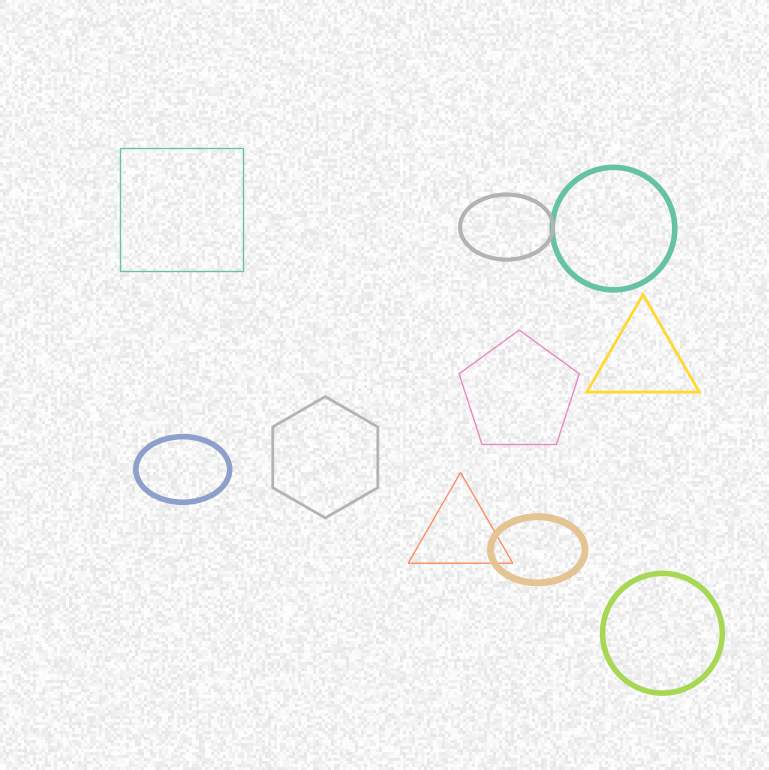[{"shape": "square", "thickness": 0.5, "radius": 0.4, "center": [0.236, 0.728]}, {"shape": "circle", "thickness": 2, "radius": 0.4, "center": [0.797, 0.703]}, {"shape": "triangle", "thickness": 0.5, "radius": 0.39, "center": [0.598, 0.308]}, {"shape": "oval", "thickness": 2, "radius": 0.3, "center": [0.237, 0.39]}, {"shape": "pentagon", "thickness": 0.5, "radius": 0.41, "center": [0.674, 0.489]}, {"shape": "circle", "thickness": 2, "radius": 0.39, "center": [0.86, 0.178]}, {"shape": "triangle", "thickness": 1, "radius": 0.42, "center": [0.835, 0.533]}, {"shape": "oval", "thickness": 2.5, "radius": 0.31, "center": [0.698, 0.286]}, {"shape": "oval", "thickness": 1.5, "radius": 0.3, "center": [0.658, 0.705]}, {"shape": "hexagon", "thickness": 1, "radius": 0.39, "center": [0.422, 0.406]}]